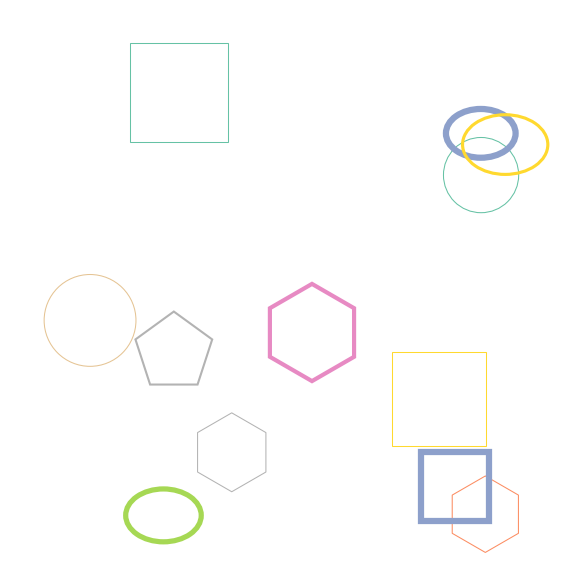[{"shape": "square", "thickness": 0.5, "radius": 0.43, "center": [0.31, 0.839]}, {"shape": "circle", "thickness": 0.5, "radius": 0.33, "center": [0.833, 0.696]}, {"shape": "hexagon", "thickness": 0.5, "radius": 0.33, "center": [0.84, 0.109]}, {"shape": "oval", "thickness": 3, "radius": 0.3, "center": [0.833, 0.768]}, {"shape": "square", "thickness": 3, "radius": 0.3, "center": [0.788, 0.157]}, {"shape": "hexagon", "thickness": 2, "radius": 0.42, "center": [0.54, 0.423]}, {"shape": "oval", "thickness": 2.5, "radius": 0.33, "center": [0.283, 0.107]}, {"shape": "oval", "thickness": 1.5, "radius": 0.37, "center": [0.875, 0.749]}, {"shape": "square", "thickness": 0.5, "radius": 0.41, "center": [0.76, 0.309]}, {"shape": "circle", "thickness": 0.5, "radius": 0.4, "center": [0.156, 0.444]}, {"shape": "hexagon", "thickness": 0.5, "radius": 0.34, "center": [0.401, 0.216]}, {"shape": "pentagon", "thickness": 1, "radius": 0.35, "center": [0.301, 0.39]}]